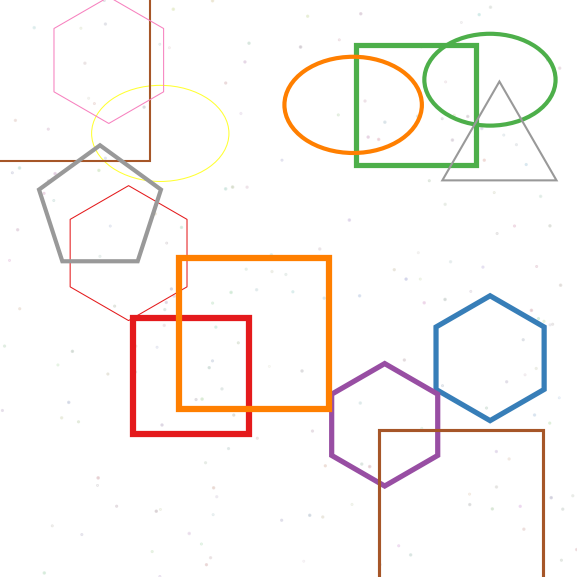[{"shape": "hexagon", "thickness": 0.5, "radius": 0.58, "center": [0.223, 0.561]}, {"shape": "square", "thickness": 3, "radius": 0.5, "center": [0.33, 0.347]}, {"shape": "hexagon", "thickness": 2.5, "radius": 0.54, "center": [0.849, 0.379]}, {"shape": "oval", "thickness": 2, "radius": 0.57, "center": [0.848, 0.861]}, {"shape": "square", "thickness": 2.5, "radius": 0.52, "center": [0.72, 0.817]}, {"shape": "hexagon", "thickness": 2.5, "radius": 0.53, "center": [0.666, 0.264]}, {"shape": "oval", "thickness": 2, "radius": 0.59, "center": [0.612, 0.818]}, {"shape": "square", "thickness": 3, "radius": 0.65, "center": [0.44, 0.422]}, {"shape": "oval", "thickness": 0.5, "radius": 0.59, "center": [0.278, 0.768]}, {"shape": "square", "thickness": 1, "radius": 0.71, "center": [0.118, 0.862]}, {"shape": "square", "thickness": 1.5, "radius": 0.71, "center": [0.799, 0.113]}, {"shape": "hexagon", "thickness": 0.5, "radius": 0.55, "center": [0.188, 0.895]}, {"shape": "triangle", "thickness": 1, "radius": 0.57, "center": [0.865, 0.744]}, {"shape": "pentagon", "thickness": 2, "radius": 0.56, "center": [0.173, 0.637]}]